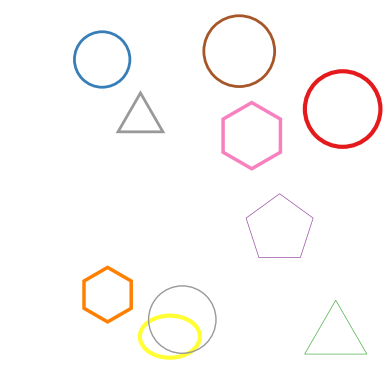[{"shape": "circle", "thickness": 3, "radius": 0.49, "center": [0.89, 0.717]}, {"shape": "circle", "thickness": 2, "radius": 0.36, "center": [0.265, 0.845]}, {"shape": "triangle", "thickness": 0.5, "radius": 0.47, "center": [0.872, 0.127]}, {"shape": "pentagon", "thickness": 0.5, "radius": 0.46, "center": [0.726, 0.405]}, {"shape": "hexagon", "thickness": 2.5, "radius": 0.35, "center": [0.28, 0.235]}, {"shape": "oval", "thickness": 3, "radius": 0.39, "center": [0.441, 0.126]}, {"shape": "circle", "thickness": 2, "radius": 0.46, "center": [0.621, 0.867]}, {"shape": "hexagon", "thickness": 2.5, "radius": 0.43, "center": [0.654, 0.648]}, {"shape": "triangle", "thickness": 2, "radius": 0.34, "center": [0.365, 0.691]}, {"shape": "circle", "thickness": 1, "radius": 0.44, "center": [0.473, 0.17]}]